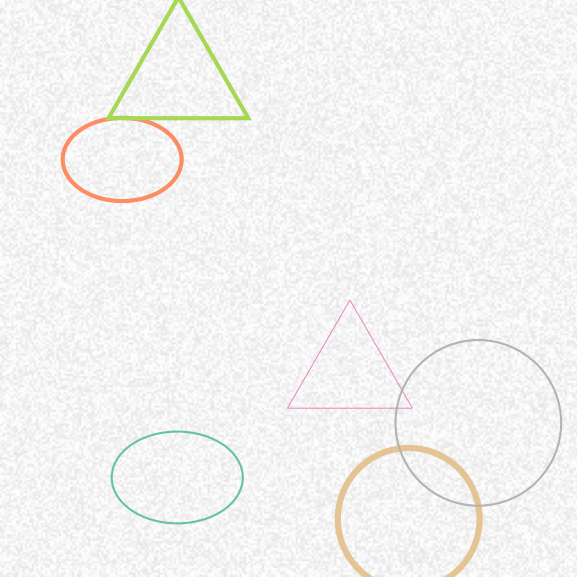[{"shape": "oval", "thickness": 1, "radius": 0.57, "center": [0.307, 0.172]}, {"shape": "oval", "thickness": 2, "radius": 0.51, "center": [0.212, 0.723]}, {"shape": "triangle", "thickness": 0.5, "radius": 0.62, "center": [0.606, 0.355]}, {"shape": "triangle", "thickness": 2, "radius": 0.7, "center": [0.309, 0.864]}, {"shape": "circle", "thickness": 3, "radius": 0.61, "center": [0.708, 0.101]}, {"shape": "circle", "thickness": 1, "radius": 0.72, "center": [0.828, 0.267]}]